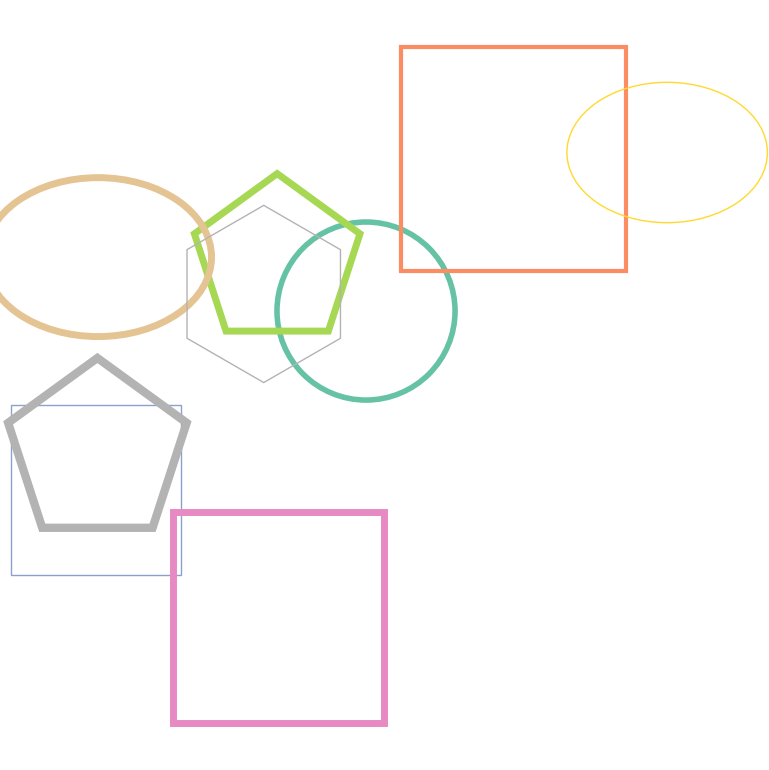[{"shape": "circle", "thickness": 2, "radius": 0.58, "center": [0.475, 0.596]}, {"shape": "square", "thickness": 1.5, "radius": 0.73, "center": [0.667, 0.793]}, {"shape": "square", "thickness": 0.5, "radius": 0.55, "center": [0.125, 0.363]}, {"shape": "square", "thickness": 2.5, "radius": 0.68, "center": [0.361, 0.198]}, {"shape": "pentagon", "thickness": 2.5, "radius": 0.57, "center": [0.36, 0.661]}, {"shape": "oval", "thickness": 0.5, "radius": 0.65, "center": [0.866, 0.802]}, {"shape": "oval", "thickness": 2.5, "radius": 0.74, "center": [0.127, 0.666]}, {"shape": "pentagon", "thickness": 3, "radius": 0.61, "center": [0.126, 0.413]}, {"shape": "hexagon", "thickness": 0.5, "radius": 0.58, "center": [0.343, 0.618]}]